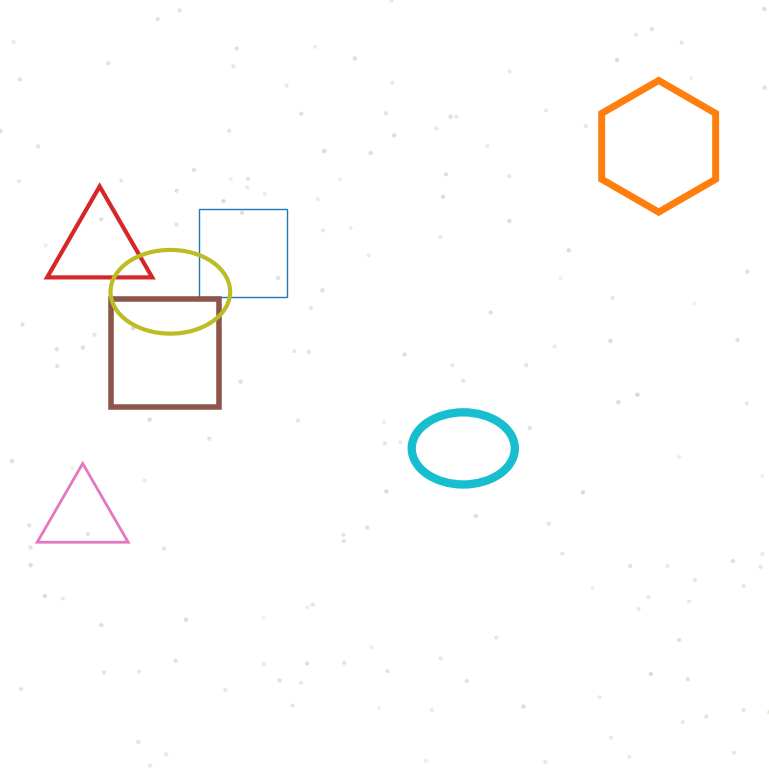[{"shape": "square", "thickness": 0.5, "radius": 0.29, "center": [0.315, 0.671]}, {"shape": "hexagon", "thickness": 2.5, "radius": 0.43, "center": [0.855, 0.81]}, {"shape": "triangle", "thickness": 1.5, "radius": 0.39, "center": [0.129, 0.679]}, {"shape": "square", "thickness": 2, "radius": 0.35, "center": [0.214, 0.542]}, {"shape": "triangle", "thickness": 1, "radius": 0.34, "center": [0.107, 0.33]}, {"shape": "oval", "thickness": 1.5, "radius": 0.39, "center": [0.221, 0.621]}, {"shape": "oval", "thickness": 3, "radius": 0.33, "center": [0.602, 0.418]}]